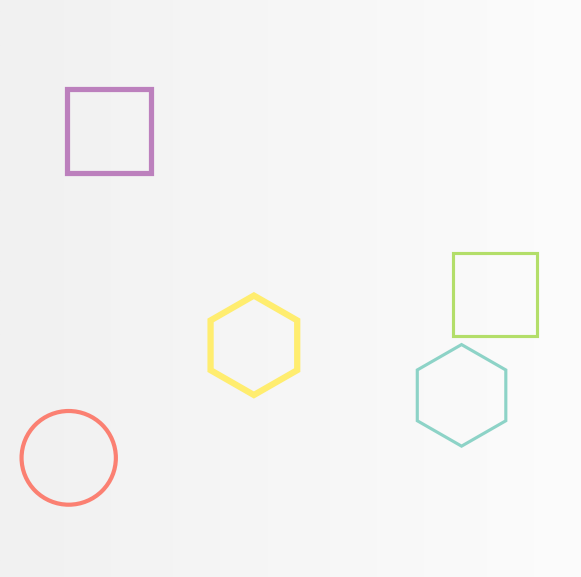[{"shape": "hexagon", "thickness": 1.5, "radius": 0.44, "center": [0.794, 0.315]}, {"shape": "circle", "thickness": 2, "radius": 0.41, "center": [0.118, 0.206]}, {"shape": "square", "thickness": 1.5, "radius": 0.36, "center": [0.852, 0.49]}, {"shape": "square", "thickness": 2.5, "radius": 0.36, "center": [0.188, 0.772]}, {"shape": "hexagon", "thickness": 3, "radius": 0.43, "center": [0.437, 0.401]}]